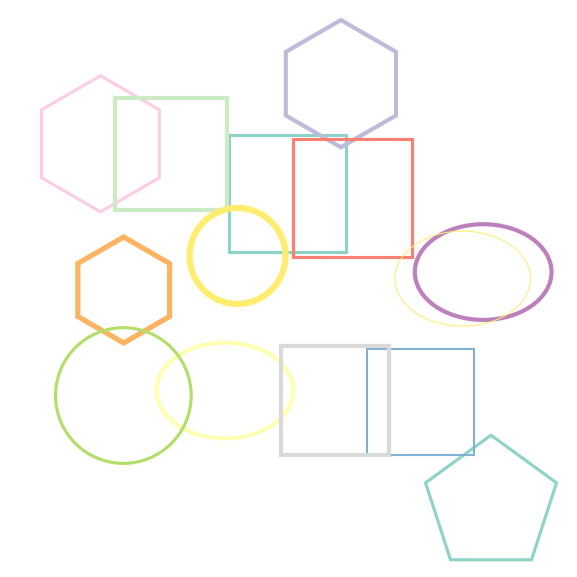[{"shape": "square", "thickness": 1.5, "radius": 0.51, "center": [0.498, 0.665]}, {"shape": "pentagon", "thickness": 1.5, "radius": 0.6, "center": [0.85, 0.126]}, {"shape": "oval", "thickness": 2, "radius": 0.59, "center": [0.389, 0.323]}, {"shape": "hexagon", "thickness": 2, "radius": 0.55, "center": [0.59, 0.854]}, {"shape": "square", "thickness": 1.5, "radius": 0.51, "center": [0.61, 0.656]}, {"shape": "square", "thickness": 1, "radius": 0.46, "center": [0.728, 0.303]}, {"shape": "hexagon", "thickness": 2.5, "radius": 0.46, "center": [0.214, 0.497]}, {"shape": "circle", "thickness": 1.5, "radius": 0.59, "center": [0.214, 0.314]}, {"shape": "hexagon", "thickness": 1.5, "radius": 0.59, "center": [0.174, 0.75]}, {"shape": "square", "thickness": 2, "radius": 0.47, "center": [0.58, 0.305]}, {"shape": "oval", "thickness": 2, "radius": 0.59, "center": [0.837, 0.528]}, {"shape": "square", "thickness": 2, "radius": 0.48, "center": [0.296, 0.732]}, {"shape": "circle", "thickness": 3, "radius": 0.42, "center": [0.411, 0.556]}, {"shape": "oval", "thickness": 0.5, "radius": 0.59, "center": [0.801, 0.517]}]